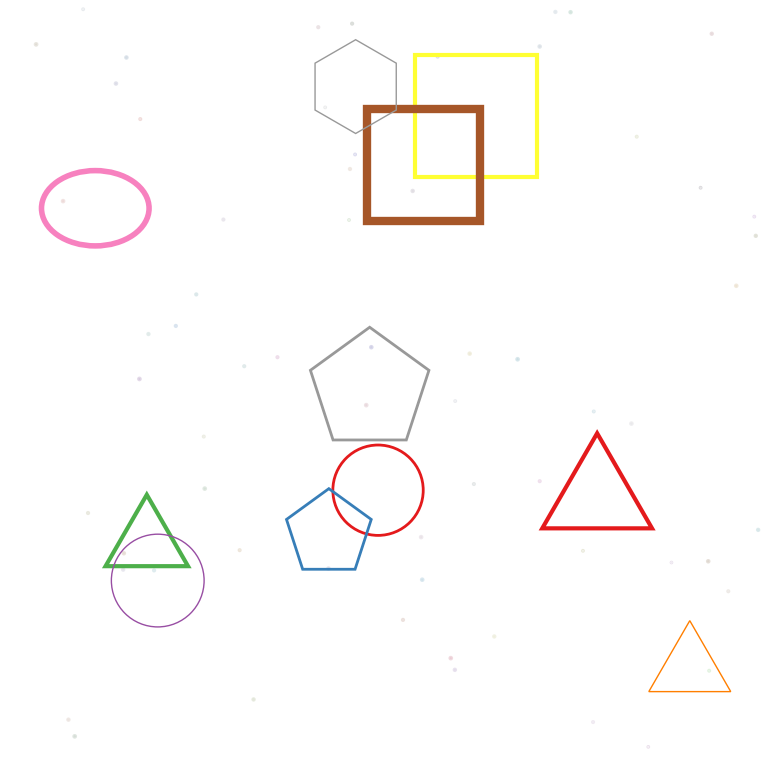[{"shape": "circle", "thickness": 1, "radius": 0.29, "center": [0.491, 0.363]}, {"shape": "triangle", "thickness": 1.5, "radius": 0.41, "center": [0.776, 0.355]}, {"shape": "pentagon", "thickness": 1, "radius": 0.29, "center": [0.427, 0.308]}, {"shape": "triangle", "thickness": 1.5, "radius": 0.31, "center": [0.191, 0.296]}, {"shape": "circle", "thickness": 0.5, "radius": 0.3, "center": [0.205, 0.246]}, {"shape": "triangle", "thickness": 0.5, "radius": 0.31, "center": [0.896, 0.133]}, {"shape": "square", "thickness": 1.5, "radius": 0.4, "center": [0.618, 0.849]}, {"shape": "square", "thickness": 3, "radius": 0.37, "center": [0.55, 0.786]}, {"shape": "oval", "thickness": 2, "radius": 0.35, "center": [0.124, 0.73]}, {"shape": "pentagon", "thickness": 1, "radius": 0.4, "center": [0.48, 0.494]}, {"shape": "hexagon", "thickness": 0.5, "radius": 0.3, "center": [0.462, 0.888]}]